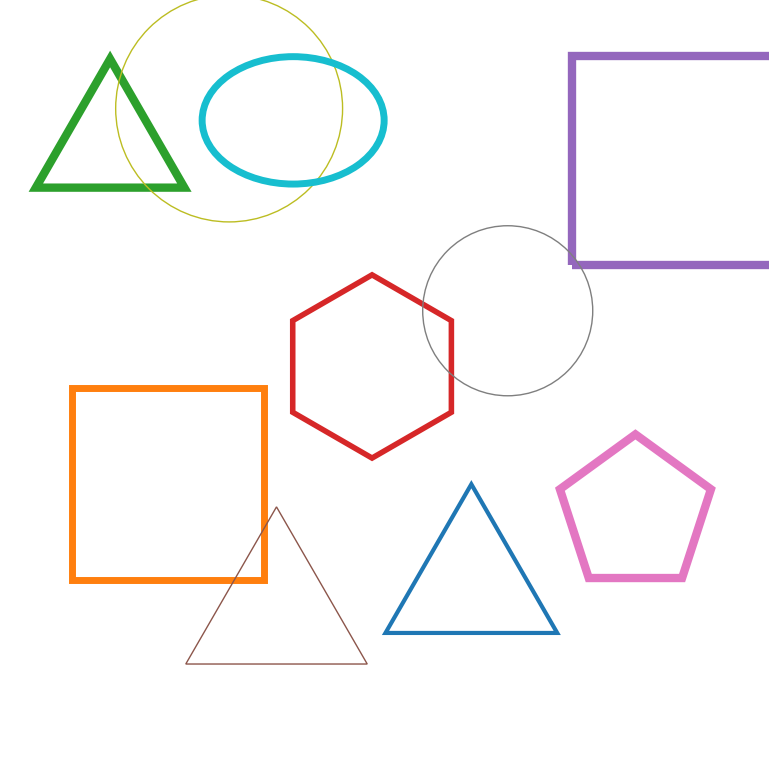[{"shape": "triangle", "thickness": 1.5, "radius": 0.64, "center": [0.612, 0.242]}, {"shape": "square", "thickness": 2.5, "radius": 0.62, "center": [0.218, 0.371]}, {"shape": "triangle", "thickness": 3, "radius": 0.56, "center": [0.143, 0.812]}, {"shape": "hexagon", "thickness": 2, "radius": 0.59, "center": [0.483, 0.524]}, {"shape": "square", "thickness": 3, "radius": 0.68, "center": [0.879, 0.791]}, {"shape": "triangle", "thickness": 0.5, "radius": 0.68, "center": [0.359, 0.206]}, {"shape": "pentagon", "thickness": 3, "radius": 0.52, "center": [0.825, 0.333]}, {"shape": "circle", "thickness": 0.5, "radius": 0.55, "center": [0.659, 0.596]}, {"shape": "circle", "thickness": 0.5, "radius": 0.74, "center": [0.298, 0.859]}, {"shape": "oval", "thickness": 2.5, "radius": 0.59, "center": [0.381, 0.844]}]